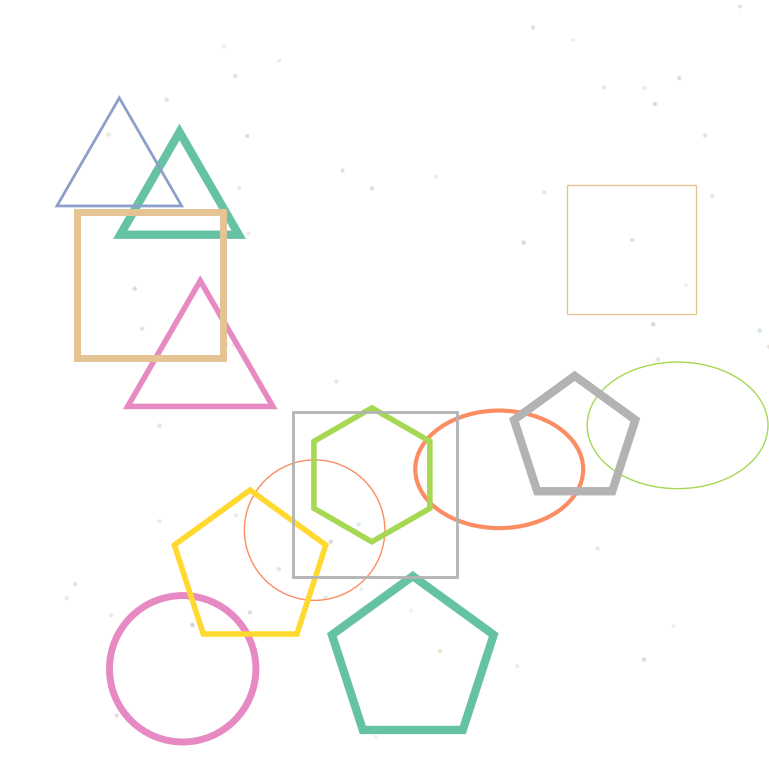[{"shape": "triangle", "thickness": 3, "radius": 0.44, "center": [0.233, 0.74]}, {"shape": "pentagon", "thickness": 3, "radius": 0.55, "center": [0.536, 0.141]}, {"shape": "circle", "thickness": 0.5, "radius": 0.46, "center": [0.409, 0.312]}, {"shape": "oval", "thickness": 1.5, "radius": 0.55, "center": [0.648, 0.39]}, {"shape": "triangle", "thickness": 1, "radius": 0.47, "center": [0.155, 0.779]}, {"shape": "triangle", "thickness": 2, "radius": 0.54, "center": [0.26, 0.527]}, {"shape": "circle", "thickness": 2.5, "radius": 0.48, "center": [0.237, 0.131]}, {"shape": "hexagon", "thickness": 2, "radius": 0.43, "center": [0.483, 0.383]}, {"shape": "oval", "thickness": 0.5, "radius": 0.59, "center": [0.88, 0.448]}, {"shape": "pentagon", "thickness": 2, "radius": 0.52, "center": [0.325, 0.26]}, {"shape": "square", "thickness": 2.5, "radius": 0.48, "center": [0.195, 0.63]}, {"shape": "square", "thickness": 0.5, "radius": 0.42, "center": [0.82, 0.676]}, {"shape": "square", "thickness": 1, "radius": 0.53, "center": [0.487, 0.358]}, {"shape": "pentagon", "thickness": 3, "radius": 0.41, "center": [0.746, 0.429]}]